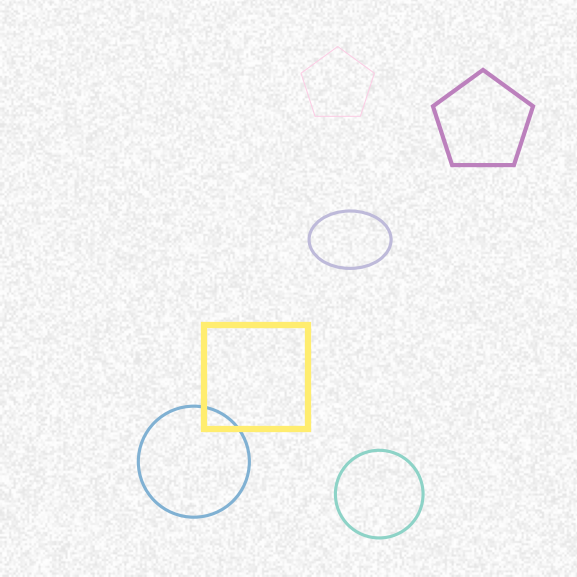[{"shape": "circle", "thickness": 1.5, "radius": 0.38, "center": [0.657, 0.143]}, {"shape": "oval", "thickness": 1.5, "radius": 0.36, "center": [0.606, 0.584]}, {"shape": "circle", "thickness": 1.5, "radius": 0.48, "center": [0.336, 0.2]}, {"shape": "pentagon", "thickness": 0.5, "radius": 0.33, "center": [0.585, 0.852]}, {"shape": "pentagon", "thickness": 2, "radius": 0.46, "center": [0.836, 0.787]}, {"shape": "square", "thickness": 3, "radius": 0.45, "center": [0.443, 0.346]}]